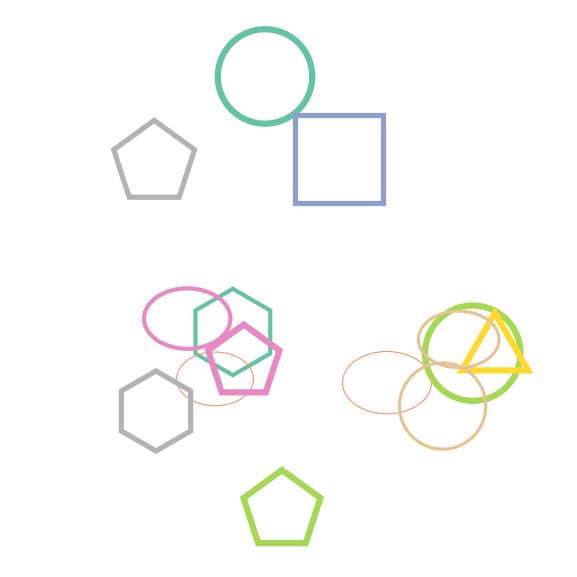[{"shape": "hexagon", "thickness": 2, "radius": 0.37, "center": [0.403, 0.424]}, {"shape": "circle", "thickness": 3, "radius": 0.41, "center": [0.459, 0.867]}, {"shape": "oval", "thickness": 0.5, "radius": 0.33, "center": [0.372, 0.343]}, {"shape": "oval", "thickness": 0.5, "radius": 0.39, "center": [0.67, 0.336]}, {"shape": "square", "thickness": 2.5, "radius": 0.38, "center": [0.587, 0.724]}, {"shape": "oval", "thickness": 2, "radius": 0.37, "center": [0.324, 0.447]}, {"shape": "pentagon", "thickness": 3, "radius": 0.32, "center": [0.422, 0.372]}, {"shape": "circle", "thickness": 3, "radius": 0.41, "center": [0.819, 0.388]}, {"shape": "pentagon", "thickness": 3, "radius": 0.35, "center": [0.488, 0.115]}, {"shape": "triangle", "thickness": 3, "radius": 0.33, "center": [0.857, 0.391]}, {"shape": "oval", "thickness": 1.5, "radius": 0.35, "center": [0.794, 0.411]}, {"shape": "circle", "thickness": 1.5, "radius": 0.37, "center": [0.766, 0.296]}, {"shape": "hexagon", "thickness": 2.5, "radius": 0.35, "center": [0.27, 0.287]}, {"shape": "pentagon", "thickness": 2.5, "radius": 0.37, "center": [0.267, 0.717]}]